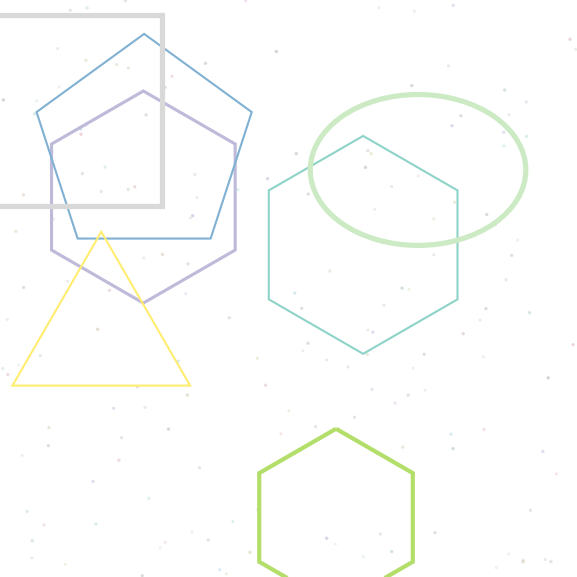[{"shape": "hexagon", "thickness": 1, "radius": 0.94, "center": [0.629, 0.575]}, {"shape": "hexagon", "thickness": 1.5, "radius": 0.92, "center": [0.248, 0.658]}, {"shape": "pentagon", "thickness": 1, "radius": 0.98, "center": [0.25, 0.745]}, {"shape": "hexagon", "thickness": 2, "radius": 0.77, "center": [0.582, 0.103]}, {"shape": "square", "thickness": 2.5, "radius": 0.83, "center": [0.115, 0.808]}, {"shape": "oval", "thickness": 2.5, "radius": 0.93, "center": [0.724, 0.705]}, {"shape": "triangle", "thickness": 1, "radius": 0.89, "center": [0.175, 0.42]}]